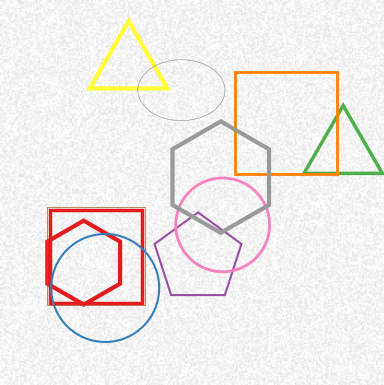[{"shape": "square", "thickness": 2.5, "radius": 0.6, "center": [0.25, 0.334]}, {"shape": "hexagon", "thickness": 3, "radius": 0.55, "center": [0.217, 0.318]}, {"shape": "circle", "thickness": 1.5, "radius": 0.7, "center": [0.273, 0.252]}, {"shape": "triangle", "thickness": 2.5, "radius": 0.59, "center": [0.891, 0.608]}, {"shape": "pentagon", "thickness": 1.5, "radius": 0.59, "center": [0.514, 0.33]}, {"shape": "square", "thickness": 2, "radius": 0.66, "center": [0.742, 0.68]}, {"shape": "triangle", "thickness": 3, "radius": 0.58, "center": [0.334, 0.829]}, {"shape": "square", "thickness": 0.5, "radius": 0.64, "center": [0.25, 0.334]}, {"shape": "circle", "thickness": 2, "radius": 0.61, "center": [0.578, 0.416]}, {"shape": "hexagon", "thickness": 3, "radius": 0.72, "center": [0.573, 0.54]}, {"shape": "oval", "thickness": 0.5, "radius": 0.57, "center": [0.471, 0.766]}]